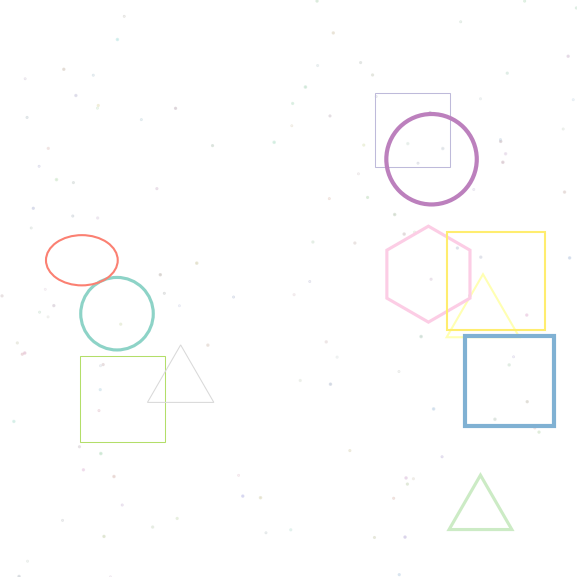[{"shape": "circle", "thickness": 1.5, "radius": 0.31, "center": [0.203, 0.456]}, {"shape": "triangle", "thickness": 1, "radius": 0.36, "center": [0.836, 0.452]}, {"shape": "square", "thickness": 0.5, "radius": 0.32, "center": [0.714, 0.774]}, {"shape": "oval", "thickness": 1, "radius": 0.31, "center": [0.142, 0.548]}, {"shape": "square", "thickness": 2, "radius": 0.39, "center": [0.882, 0.339]}, {"shape": "square", "thickness": 0.5, "radius": 0.37, "center": [0.212, 0.308]}, {"shape": "hexagon", "thickness": 1.5, "radius": 0.42, "center": [0.742, 0.524]}, {"shape": "triangle", "thickness": 0.5, "radius": 0.33, "center": [0.313, 0.336]}, {"shape": "circle", "thickness": 2, "radius": 0.39, "center": [0.747, 0.723]}, {"shape": "triangle", "thickness": 1.5, "radius": 0.31, "center": [0.832, 0.114]}, {"shape": "square", "thickness": 1, "radius": 0.42, "center": [0.859, 0.512]}]